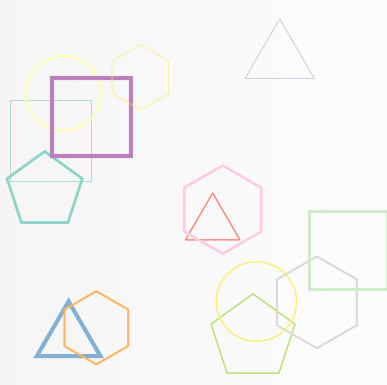[{"shape": "square", "thickness": 0.5, "radius": 0.53, "center": [0.131, 0.635]}, {"shape": "pentagon", "thickness": 2, "radius": 0.51, "center": [0.115, 0.505]}, {"shape": "circle", "thickness": 1.5, "radius": 0.49, "center": [0.164, 0.758]}, {"shape": "triangle", "thickness": 0.5, "radius": 0.52, "center": [0.722, 0.848]}, {"shape": "triangle", "thickness": 1, "radius": 0.41, "center": [0.549, 0.418]}, {"shape": "triangle", "thickness": 3, "radius": 0.47, "center": [0.177, 0.122]}, {"shape": "hexagon", "thickness": 1.5, "radius": 0.47, "center": [0.249, 0.149]}, {"shape": "pentagon", "thickness": 1, "radius": 0.57, "center": [0.653, 0.123]}, {"shape": "hexagon", "thickness": 2, "radius": 0.57, "center": [0.575, 0.455]}, {"shape": "hexagon", "thickness": 1.5, "radius": 0.6, "center": [0.818, 0.215]}, {"shape": "square", "thickness": 3, "radius": 0.51, "center": [0.237, 0.695]}, {"shape": "square", "thickness": 2, "radius": 0.51, "center": [0.898, 0.351]}, {"shape": "circle", "thickness": 1, "radius": 0.52, "center": [0.662, 0.217]}, {"shape": "hexagon", "thickness": 0.5, "radius": 0.42, "center": [0.362, 0.8]}]